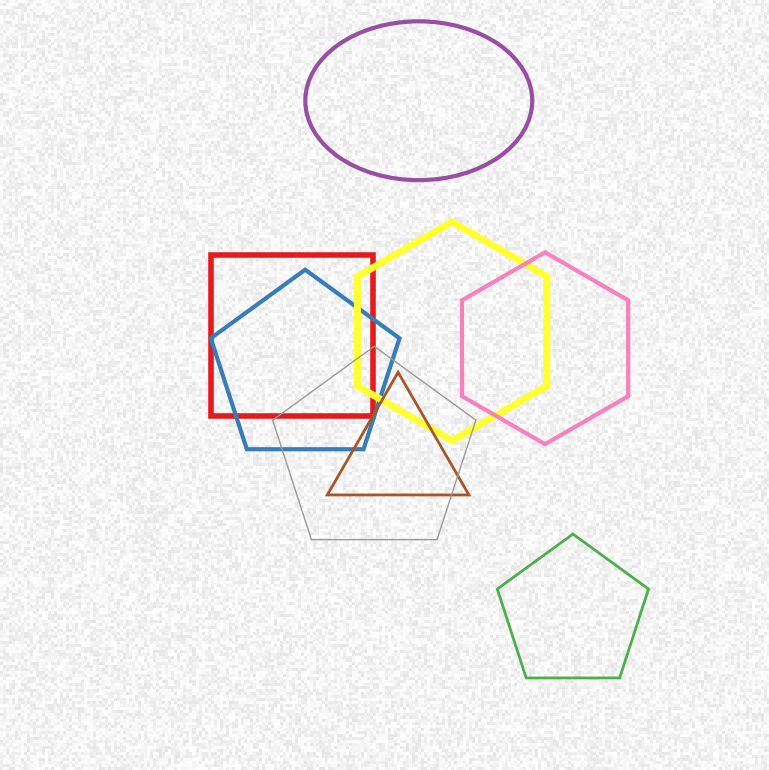[{"shape": "square", "thickness": 2, "radius": 0.52, "center": [0.379, 0.564]}, {"shape": "pentagon", "thickness": 1.5, "radius": 0.64, "center": [0.396, 0.521]}, {"shape": "pentagon", "thickness": 1, "radius": 0.52, "center": [0.744, 0.203]}, {"shape": "oval", "thickness": 1.5, "radius": 0.74, "center": [0.544, 0.869]}, {"shape": "hexagon", "thickness": 2.5, "radius": 0.71, "center": [0.587, 0.57]}, {"shape": "triangle", "thickness": 1, "radius": 0.53, "center": [0.517, 0.41]}, {"shape": "hexagon", "thickness": 1.5, "radius": 0.62, "center": [0.708, 0.548]}, {"shape": "pentagon", "thickness": 0.5, "radius": 0.69, "center": [0.486, 0.411]}]